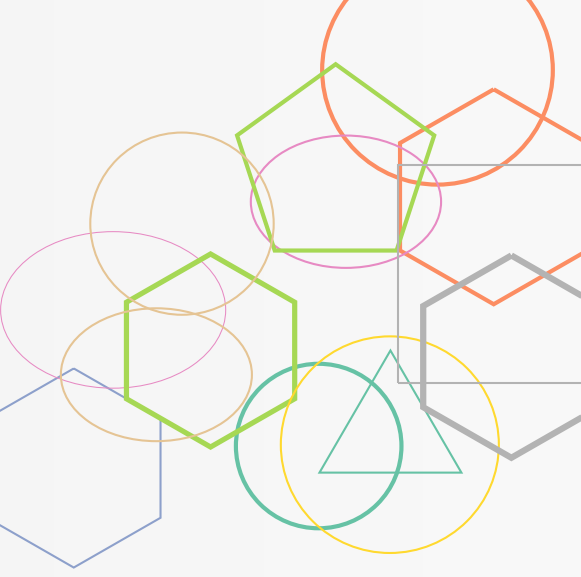[{"shape": "triangle", "thickness": 1, "radius": 0.7, "center": [0.672, 0.251]}, {"shape": "circle", "thickness": 2, "radius": 0.71, "center": [0.548, 0.227]}, {"shape": "hexagon", "thickness": 2, "radius": 0.93, "center": [0.849, 0.658]}, {"shape": "circle", "thickness": 2, "radius": 0.99, "center": [0.753, 0.878]}, {"shape": "hexagon", "thickness": 1, "radius": 0.86, "center": [0.127, 0.189]}, {"shape": "oval", "thickness": 0.5, "radius": 0.97, "center": [0.195, 0.462]}, {"shape": "oval", "thickness": 1, "radius": 0.82, "center": [0.595, 0.65]}, {"shape": "pentagon", "thickness": 2, "radius": 0.89, "center": [0.577, 0.71]}, {"shape": "hexagon", "thickness": 2.5, "radius": 0.84, "center": [0.362, 0.392]}, {"shape": "circle", "thickness": 1, "radius": 0.94, "center": [0.671, 0.229]}, {"shape": "circle", "thickness": 1, "radius": 0.79, "center": [0.313, 0.612]}, {"shape": "oval", "thickness": 1, "radius": 0.82, "center": [0.269, 0.35]}, {"shape": "hexagon", "thickness": 3, "radius": 0.88, "center": [0.88, 0.382]}, {"shape": "square", "thickness": 1, "radius": 0.94, "center": [0.874, 0.524]}]